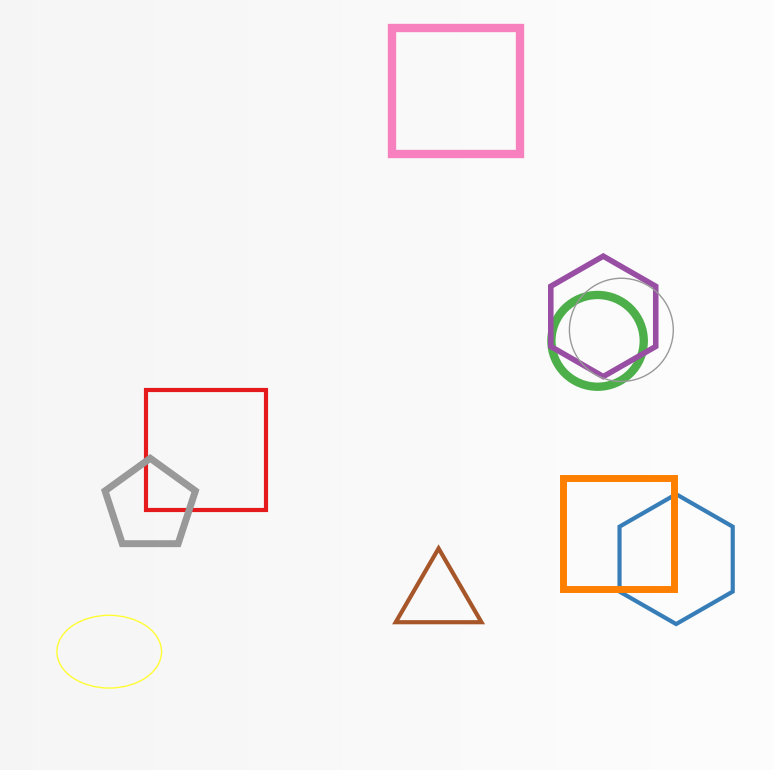[{"shape": "square", "thickness": 1.5, "radius": 0.39, "center": [0.266, 0.415]}, {"shape": "hexagon", "thickness": 1.5, "radius": 0.42, "center": [0.872, 0.274]}, {"shape": "circle", "thickness": 3, "radius": 0.3, "center": [0.771, 0.557]}, {"shape": "hexagon", "thickness": 2, "radius": 0.39, "center": [0.778, 0.589]}, {"shape": "square", "thickness": 2.5, "radius": 0.36, "center": [0.798, 0.307]}, {"shape": "oval", "thickness": 0.5, "radius": 0.34, "center": [0.141, 0.154]}, {"shape": "triangle", "thickness": 1.5, "radius": 0.32, "center": [0.566, 0.224]}, {"shape": "square", "thickness": 3, "radius": 0.41, "center": [0.588, 0.882]}, {"shape": "circle", "thickness": 0.5, "radius": 0.34, "center": [0.802, 0.572]}, {"shape": "pentagon", "thickness": 2.5, "radius": 0.31, "center": [0.194, 0.344]}]